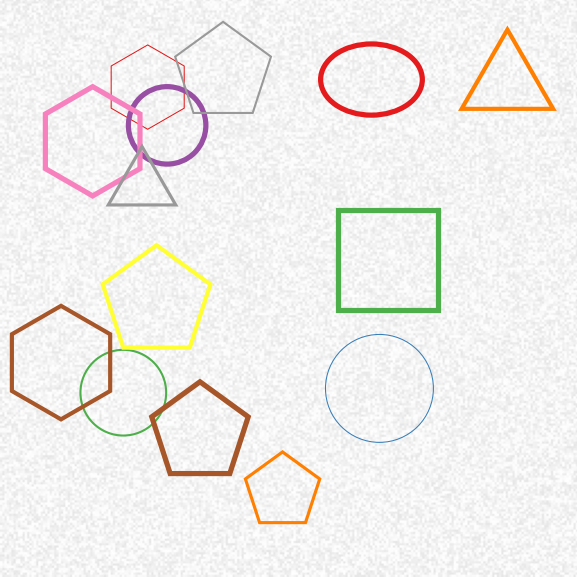[{"shape": "hexagon", "thickness": 0.5, "radius": 0.37, "center": [0.256, 0.848]}, {"shape": "oval", "thickness": 2.5, "radius": 0.44, "center": [0.643, 0.861]}, {"shape": "circle", "thickness": 0.5, "radius": 0.47, "center": [0.657, 0.327]}, {"shape": "circle", "thickness": 1, "radius": 0.37, "center": [0.214, 0.319]}, {"shape": "square", "thickness": 2.5, "radius": 0.43, "center": [0.672, 0.548]}, {"shape": "circle", "thickness": 2.5, "radius": 0.34, "center": [0.289, 0.782]}, {"shape": "pentagon", "thickness": 1.5, "radius": 0.34, "center": [0.489, 0.149]}, {"shape": "triangle", "thickness": 2, "radius": 0.46, "center": [0.879, 0.856]}, {"shape": "pentagon", "thickness": 2, "radius": 0.49, "center": [0.271, 0.476]}, {"shape": "hexagon", "thickness": 2, "radius": 0.49, "center": [0.106, 0.371]}, {"shape": "pentagon", "thickness": 2.5, "radius": 0.44, "center": [0.346, 0.25]}, {"shape": "hexagon", "thickness": 2.5, "radius": 0.47, "center": [0.16, 0.754]}, {"shape": "pentagon", "thickness": 1, "radius": 0.44, "center": [0.386, 0.874]}, {"shape": "triangle", "thickness": 1.5, "radius": 0.34, "center": [0.246, 0.678]}]